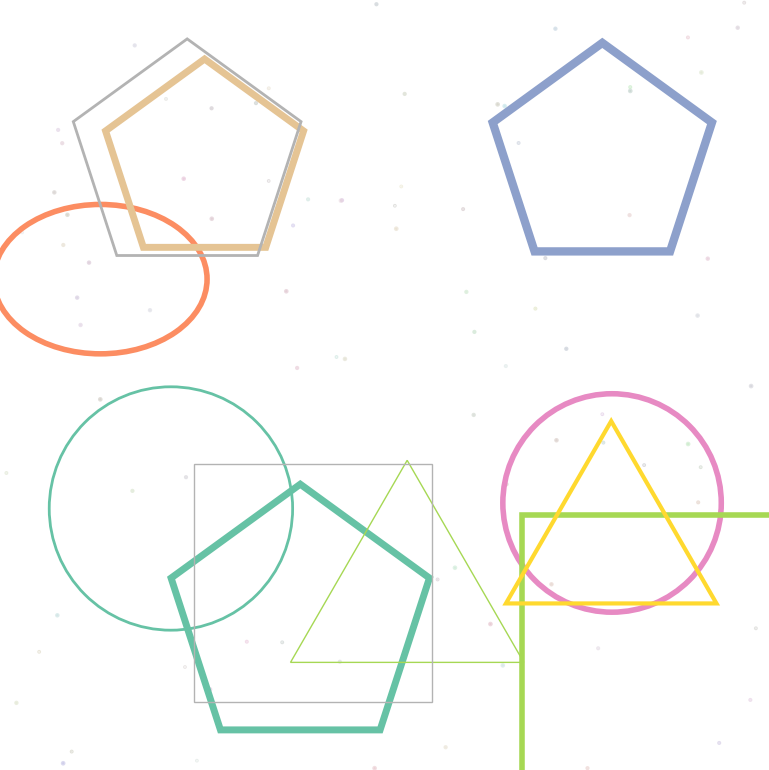[{"shape": "pentagon", "thickness": 2.5, "radius": 0.88, "center": [0.39, 0.195]}, {"shape": "circle", "thickness": 1, "radius": 0.79, "center": [0.222, 0.34]}, {"shape": "oval", "thickness": 2, "radius": 0.69, "center": [0.13, 0.637]}, {"shape": "pentagon", "thickness": 3, "radius": 0.75, "center": [0.782, 0.795]}, {"shape": "circle", "thickness": 2, "radius": 0.71, "center": [0.795, 0.347]}, {"shape": "triangle", "thickness": 0.5, "radius": 0.87, "center": [0.529, 0.227]}, {"shape": "square", "thickness": 2, "radius": 0.85, "center": [0.849, 0.16]}, {"shape": "triangle", "thickness": 1.5, "radius": 0.79, "center": [0.794, 0.295]}, {"shape": "pentagon", "thickness": 2.5, "radius": 0.68, "center": [0.266, 0.788]}, {"shape": "pentagon", "thickness": 1, "radius": 0.78, "center": [0.243, 0.794]}, {"shape": "square", "thickness": 0.5, "radius": 0.77, "center": [0.406, 0.243]}]